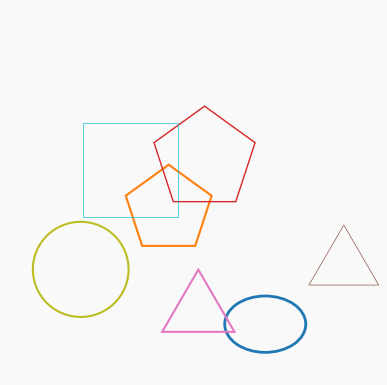[{"shape": "oval", "thickness": 2, "radius": 0.52, "center": [0.684, 0.158]}, {"shape": "pentagon", "thickness": 1.5, "radius": 0.58, "center": [0.435, 0.456]}, {"shape": "pentagon", "thickness": 1, "radius": 0.69, "center": [0.528, 0.587]}, {"shape": "triangle", "thickness": 0.5, "radius": 0.52, "center": [0.887, 0.312]}, {"shape": "triangle", "thickness": 1.5, "radius": 0.54, "center": [0.512, 0.192]}, {"shape": "circle", "thickness": 1.5, "radius": 0.62, "center": [0.208, 0.3]}, {"shape": "square", "thickness": 0.5, "radius": 0.61, "center": [0.337, 0.559]}]